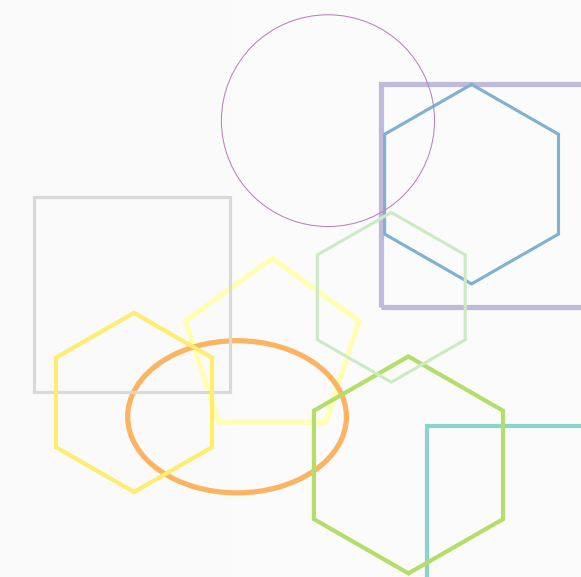[{"shape": "square", "thickness": 2, "radius": 0.68, "center": [0.87, 0.126]}, {"shape": "pentagon", "thickness": 2.5, "radius": 0.78, "center": [0.468, 0.395]}, {"shape": "square", "thickness": 2.5, "radius": 0.96, "center": [0.847, 0.661]}, {"shape": "hexagon", "thickness": 1.5, "radius": 0.86, "center": [0.811, 0.68]}, {"shape": "oval", "thickness": 2.5, "radius": 0.94, "center": [0.408, 0.277]}, {"shape": "hexagon", "thickness": 2, "radius": 0.94, "center": [0.703, 0.194]}, {"shape": "square", "thickness": 1.5, "radius": 0.84, "center": [0.227, 0.489]}, {"shape": "circle", "thickness": 0.5, "radius": 0.92, "center": [0.564, 0.79]}, {"shape": "hexagon", "thickness": 1.5, "radius": 0.73, "center": [0.673, 0.484]}, {"shape": "hexagon", "thickness": 2, "radius": 0.78, "center": [0.231, 0.302]}]